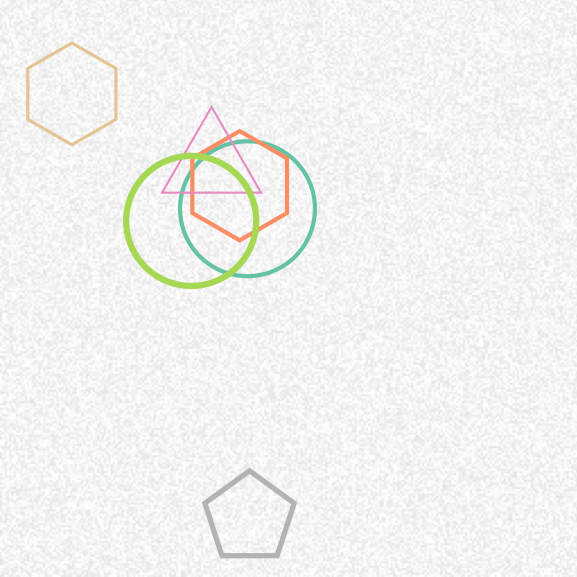[{"shape": "circle", "thickness": 2, "radius": 0.58, "center": [0.429, 0.638]}, {"shape": "hexagon", "thickness": 2, "radius": 0.47, "center": [0.415, 0.678]}, {"shape": "triangle", "thickness": 1, "radius": 0.49, "center": [0.366, 0.715]}, {"shape": "circle", "thickness": 3, "radius": 0.56, "center": [0.331, 0.617]}, {"shape": "hexagon", "thickness": 1.5, "radius": 0.44, "center": [0.124, 0.837]}, {"shape": "pentagon", "thickness": 2.5, "radius": 0.41, "center": [0.432, 0.103]}]